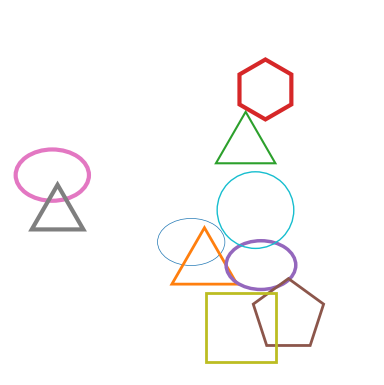[{"shape": "oval", "thickness": 0.5, "radius": 0.44, "center": [0.497, 0.371]}, {"shape": "triangle", "thickness": 2, "radius": 0.49, "center": [0.531, 0.311]}, {"shape": "triangle", "thickness": 1.5, "radius": 0.45, "center": [0.638, 0.62]}, {"shape": "hexagon", "thickness": 3, "radius": 0.39, "center": [0.689, 0.768]}, {"shape": "oval", "thickness": 2.5, "radius": 0.45, "center": [0.678, 0.311]}, {"shape": "pentagon", "thickness": 2, "radius": 0.48, "center": [0.749, 0.18]}, {"shape": "oval", "thickness": 3, "radius": 0.48, "center": [0.136, 0.545]}, {"shape": "triangle", "thickness": 3, "radius": 0.39, "center": [0.149, 0.443]}, {"shape": "square", "thickness": 2, "radius": 0.45, "center": [0.626, 0.149]}, {"shape": "circle", "thickness": 1, "radius": 0.5, "center": [0.664, 0.454]}]